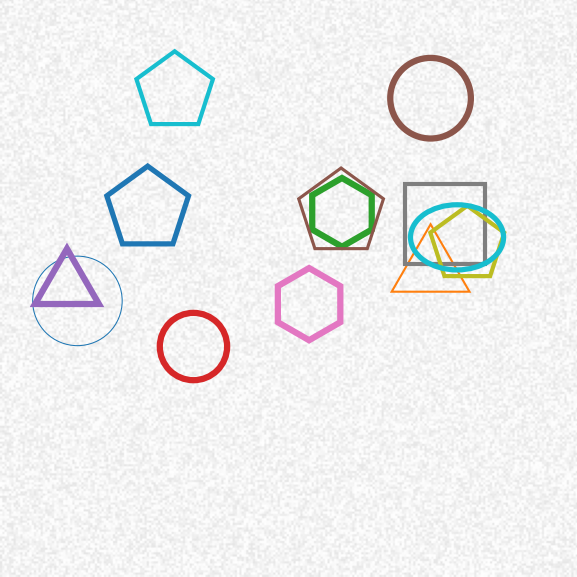[{"shape": "pentagon", "thickness": 2.5, "radius": 0.37, "center": [0.256, 0.637]}, {"shape": "circle", "thickness": 0.5, "radius": 0.39, "center": [0.134, 0.478]}, {"shape": "triangle", "thickness": 1, "radius": 0.39, "center": [0.746, 0.533]}, {"shape": "hexagon", "thickness": 3, "radius": 0.3, "center": [0.592, 0.631]}, {"shape": "circle", "thickness": 3, "radius": 0.29, "center": [0.335, 0.399]}, {"shape": "triangle", "thickness": 3, "radius": 0.32, "center": [0.116, 0.505]}, {"shape": "pentagon", "thickness": 1.5, "radius": 0.39, "center": [0.591, 0.631]}, {"shape": "circle", "thickness": 3, "radius": 0.35, "center": [0.746, 0.829]}, {"shape": "hexagon", "thickness": 3, "radius": 0.31, "center": [0.535, 0.472]}, {"shape": "square", "thickness": 2, "radius": 0.35, "center": [0.771, 0.611]}, {"shape": "pentagon", "thickness": 2, "radius": 0.34, "center": [0.809, 0.575]}, {"shape": "oval", "thickness": 2.5, "radius": 0.4, "center": [0.791, 0.588]}, {"shape": "pentagon", "thickness": 2, "radius": 0.35, "center": [0.302, 0.841]}]